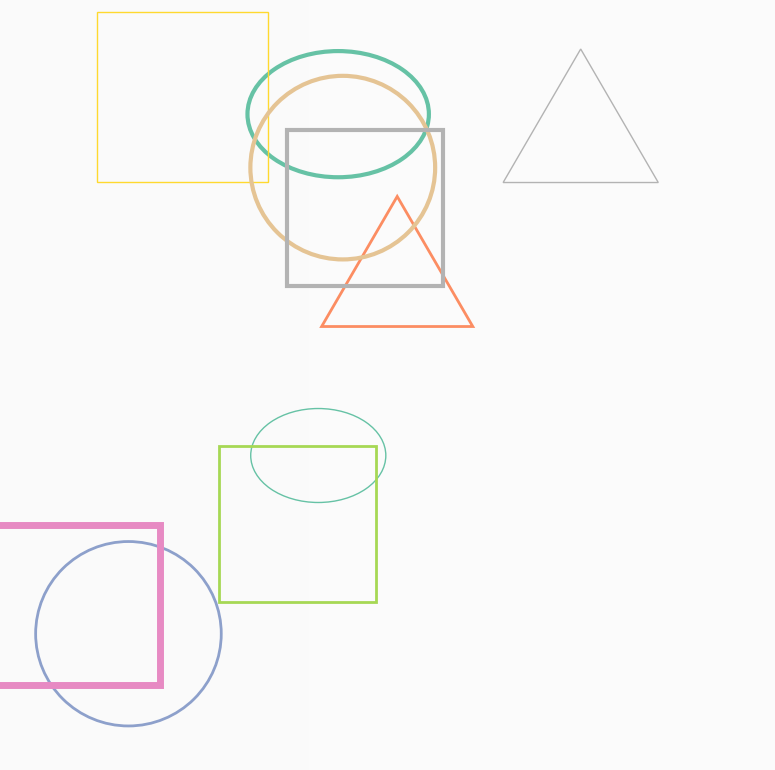[{"shape": "oval", "thickness": 0.5, "radius": 0.44, "center": [0.411, 0.408]}, {"shape": "oval", "thickness": 1.5, "radius": 0.59, "center": [0.436, 0.852]}, {"shape": "triangle", "thickness": 1, "radius": 0.56, "center": [0.513, 0.632]}, {"shape": "circle", "thickness": 1, "radius": 0.6, "center": [0.166, 0.177]}, {"shape": "square", "thickness": 2.5, "radius": 0.52, "center": [0.102, 0.214]}, {"shape": "square", "thickness": 1, "radius": 0.51, "center": [0.384, 0.32]}, {"shape": "square", "thickness": 0.5, "radius": 0.55, "center": [0.235, 0.874]}, {"shape": "circle", "thickness": 1.5, "radius": 0.6, "center": [0.442, 0.782]}, {"shape": "square", "thickness": 1.5, "radius": 0.51, "center": [0.471, 0.73]}, {"shape": "triangle", "thickness": 0.5, "radius": 0.58, "center": [0.749, 0.821]}]